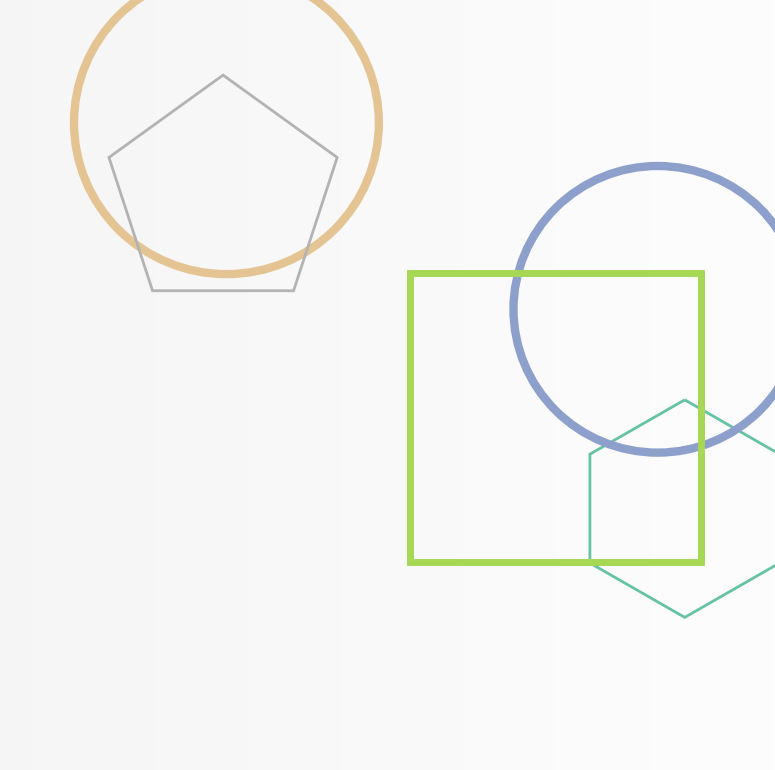[{"shape": "hexagon", "thickness": 1, "radius": 0.71, "center": [0.884, 0.339]}, {"shape": "circle", "thickness": 3, "radius": 0.93, "center": [0.849, 0.598]}, {"shape": "square", "thickness": 2.5, "radius": 0.94, "center": [0.717, 0.458]}, {"shape": "circle", "thickness": 3, "radius": 0.98, "center": [0.292, 0.841]}, {"shape": "pentagon", "thickness": 1, "radius": 0.77, "center": [0.288, 0.748]}]